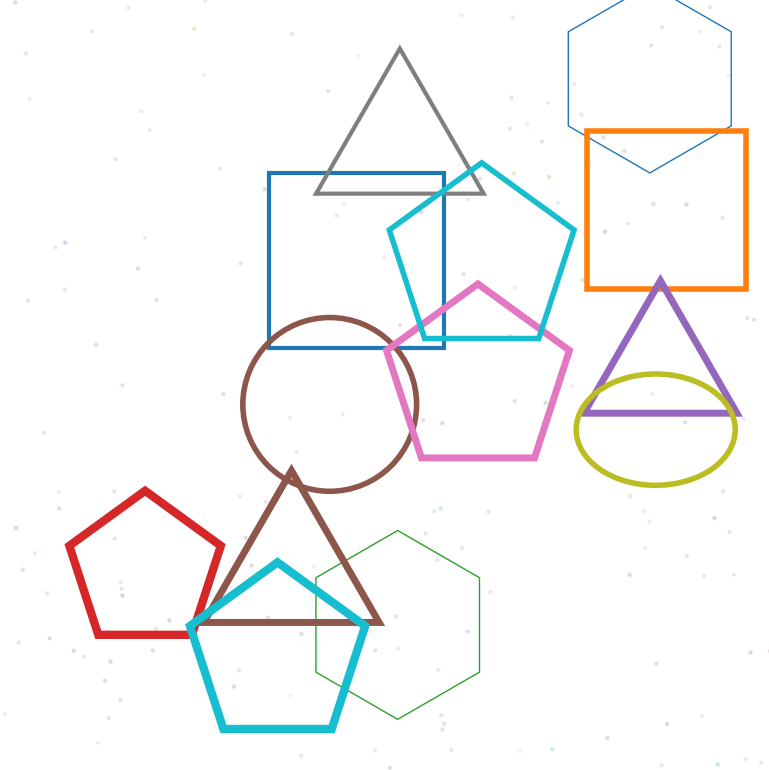[{"shape": "square", "thickness": 1.5, "radius": 0.57, "center": [0.463, 0.662]}, {"shape": "hexagon", "thickness": 0.5, "radius": 0.61, "center": [0.844, 0.898]}, {"shape": "square", "thickness": 2, "radius": 0.51, "center": [0.865, 0.727]}, {"shape": "hexagon", "thickness": 0.5, "radius": 0.61, "center": [0.516, 0.188]}, {"shape": "pentagon", "thickness": 3, "radius": 0.52, "center": [0.188, 0.259]}, {"shape": "triangle", "thickness": 2.5, "radius": 0.57, "center": [0.858, 0.521]}, {"shape": "triangle", "thickness": 2.5, "radius": 0.66, "center": [0.379, 0.257]}, {"shape": "circle", "thickness": 2, "radius": 0.56, "center": [0.428, 0.475]}, {"shape": "pentagon", "thickness": 2.5, "radius": 0.62, "center": [0.621, 0.506]}, {"shape": "triangle", "thickness": 1.5, "radius": 0.63, "center": [0.519, 0.811]}, {"shape": "oval", "thickness": 2, "radius": 0.52, "center": [0.852, 0.442]}, {"shape": "pentagon", "thickness": 3, "radius": 0.6, "center": [0.36, 0.15]}, {"shape": "pentagon", "thickness": 2, "radius": 0.63, "center": [0.626, 0.662]}]